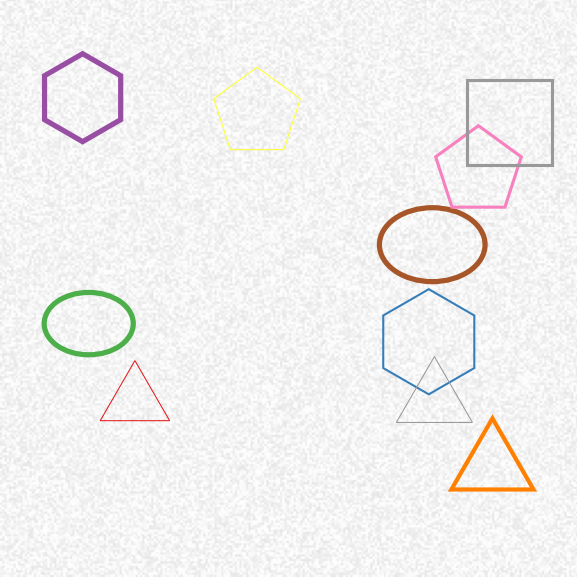[{"shape": "triangle", "thickness": 0.5, "radius": 0.35, "center": [0.234, 0.305]}, {"shape": "hexagon", "thickness": 1, "radius": 0.46, "center": [0.742, 0.407]}, {"shape": "oval", "thickness": 2.5, "radius": 0.39, "center": [0.154, 0.439]}, {"shape": "hexagon", "thickness": 2.5, "radius": 0.38, "center": [0.143, 0.83]}, {"shape": "triangle", "thickness": 2, "radius": 0.41, "center": [0.853, 0.193]}, {"shape": "pentagon", "thickness": 0.5, "radius": 0.39, "center": [0.445, 0.804]}, {"shape": "oval", "thickness": 2.5, "radius": 0.46, "center": [0.748, 0.575]}, {"shape": "pentagon", "thickness": 1.5, "radius": 0.39, "center": [0.829, 0.703]}, {"shape": "triangle", "thickness": 0.5, "radius": 0.38, "center": [0.752, 0.306]}, {"shape": "square", "thickness": 1.5, "radius": 0.37, "center": [0.883, 0.787]}]